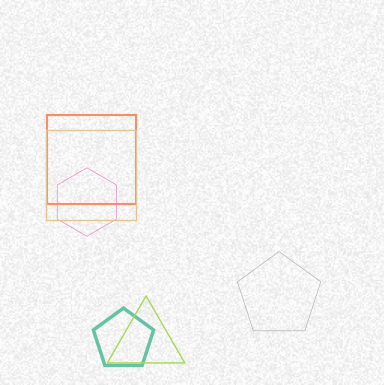[{"shape": "pentagon", "thickness": 2.5, "radius": 0.41, "center": [0.321, 0.117]}, {"shape": "square", "thickness": 1.5, "radius": 0.58, "center": [0.238, 0.586]}, {"shape": "hexagon", "thickness": 0.5, "radius": 0.44, "center": [0.226, 0.475]}, {"shape": "triangle", "thickness": 1, "radius": 0.58, "center": [0.379, 0.115]}, {"shape": "square", "thickness": 1, "radius": 0.59, "center": [0.237, 0.545]}, {"shape": "pentagon", "thickness": 0.5, "radius": 0.57, "center": [0.725, 0.233]}]